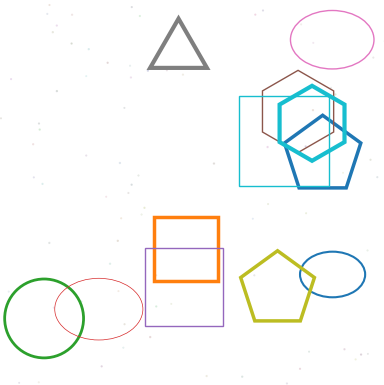[{"shape": "pentagon", "thickness": 2.5, "radius": 0.52, "center": [0.838, 0.596]}, {"shape": "oval", "thickness": 1.5, "radius": 0.42, "center": [0.864, 0.287]}, {"shape": "square", "thickness": 2.5, "radius": 0.41, "center": [0.484, 0.352]}, {"shape": "circle", "thickness": 2, "radius": 0.51, "center": [0.115, 0.173]}, {"shape": "oval", "thickness": 0.5, "radius": 0.57, "center": [0.257, 0.197]}, {"shape": "square", "thickness": 1, "radius": 0.51, "center": [0.478, 0.254]}, {"shape": "hexagon", "thickness": 1, "radius": 0.53, "center": [0.774, 0.711]}, {"shape": "oval", "thickness": 1, "radius": 0.54, "center": [0.863, 0.897]}, {"shape": "triangle", "thickness": 3, "radius": 0.43, "center": [0.464, 0.866]}, {"shape": "pentagon", "thickness": 2.5, "radius": 0.5, "center": [0.721, 0.248]}, {"shape": "square", "thickness": 1, "radius": 0.58, "center": [0.737, 0.634]}, {"shape": "hexagon", "thickness": 3, "radius": 0.49, "center": [0.811, 0.68]}]